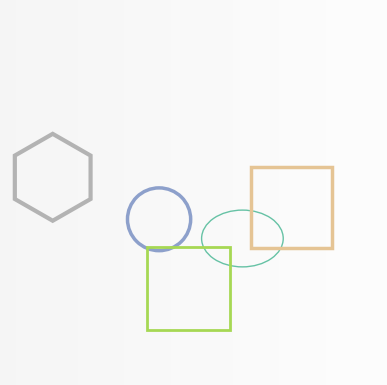[{"shape": "oval", "thickness": 1, "radius": 0.53, "center": [0.626, 0.381]}, {"shape": "circle", "thickness": 2.5, "radius": 0.41, "center": [0.411, 0.43]}, {"shape": "square", "thickness": 2, "radius": 0.54, "center": [0.487, 0.25]}, {"shape": "square", "thickness": 2.5, "radius": 0.53, "center": [0.753, 0.46]}, {"shape": "hexagon", "thickness": 3, "radius": 0.56, "center": [0.136, 0.539]}]